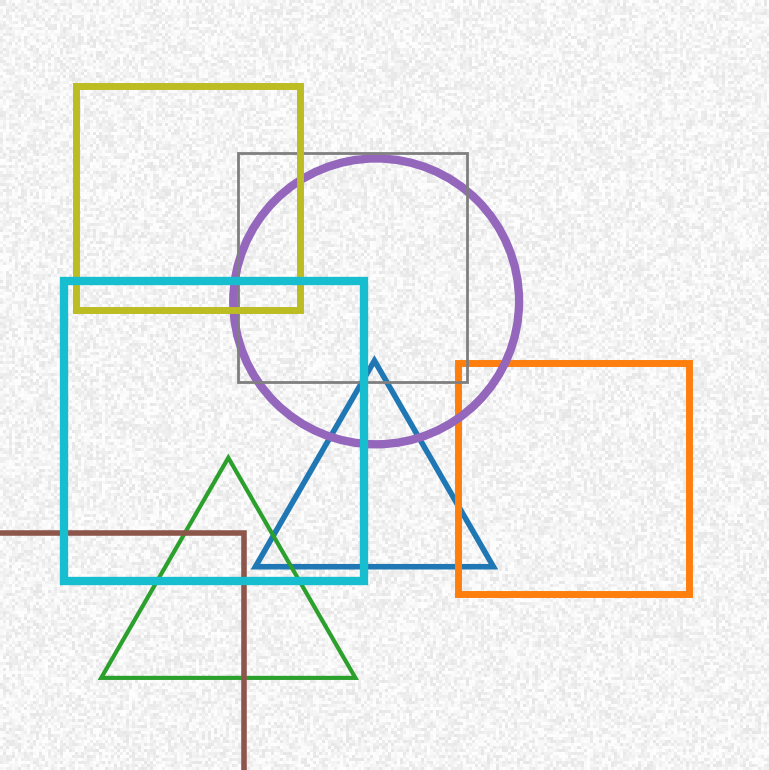[{"shape": "triangle", "thickness": 2, "radius": 0.89, "center": [0.486, 0.353]}, {"shape": "square", "thickness": 2.5, "radius": 0.75, "center": [0.745, 0.378]}, {"shape": "triangle", "thickness": 1.5, "radius": 0.95, "center": [0.297, 0.215]}, {"shape": "circle", "thickness": 3, "radius": 0.93, "center": [0.489, 0.609]}, {"shape": "square", "thickness": 2, "radius": 0.97, "center": [0.123, 0.114]}, {"shape": "square", "thickness": 1, "radius": 0.74, "center": [0.458, 0.652]}, {"shape": "square", "thickness": 2.5, "radius": 0.73, "center": [0.244, 0.743]}, {"shape": "square", "thickness": 3, "radius": 0.97, "center": [0.278, 0.441]}]